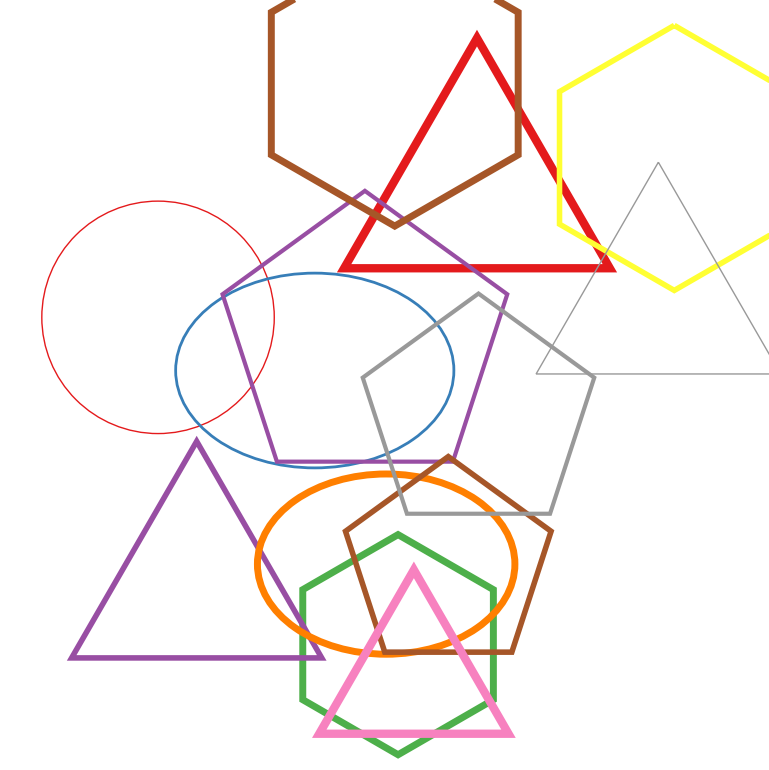[{"shape": "circle", "thickness": 0.5, "radius": 0.75, "center": [0.205, 0.588]}, {"shape": "triangle", "thickness": 3, "radius": 1.0, "center": [0.619, 0.751]}, {"shape": "oval", "thickness": 1, "radius": 0.9, "center": [0.409, 0.519]}, {"shape": "hexagon", "thickness": 2.5, "radius": 0.71, "center": [0.517, 0.163]}, {"shape": "pentagon", "thickness": 1.5, "radius": 0.97, "center": [0.474, 0.558]}, {"shape": "triangle", "thickness": 2, "radius": 0.94, "center": [0.255, 0.239]}, {"shape": "oval", "thickness": 2.5, "radius": 0.84, "center": [0.502, 0.267]}, {"shape": "hexagon", "thickness": 2, "radius": 0.86, "center": [0.876, 0.795]}, {"shape": "hexagon", "thickness": 2.5, "radius": 0.93, "center": [0.513, 0.891]}, {"shape": "pentagon", "thickness": 2, "radius": 0.7, "center": [0.582, 0.267]}, {"shape": "triangle", "thickness": 3, "radius": 0.71, "center": [0.538, 0.118]}, {"shape": "triangle", "thickness": 0.5, "radius": 0.92, "center": [0.855, 0.606]}, {"shape": "pentagon", "thickness": 1.5, "radius": 0.79, "center": [0.621, 0.461]}]